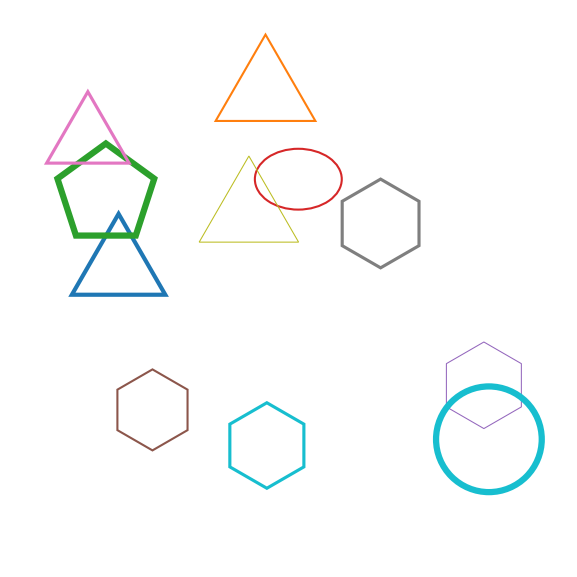[{"shape": "triangle", "thickness": 2, "radius": 0.47, "center": [0.205, 0.535]}, {"shape": "triangle", "thickness": 1, "radius": 0.5, "center": [0.46, 0.84]}, {"shape": "pentagon", "thickness": 3, "radius": 0.44, "center": [0.183, 0.663]}, {"shape": "oval", "thickness": 1, "radius": 0.38, "center": [0.517, 0.689]}, {"shape": "hexagon", "thickness": 0.5, "radius": 0.37, "center": [0.838, 0.332]}, {"shape": "hexagon", "thickness": 1, "radius": 0.35, "center": [0.264, 0.289]}, {"shape": "triangle", "thickness": 1.5, "radius": 0.41, "center": [0.152, 0.758]}, {"shape": "hexagon", "thickness": 1.5, "radius": 0.38, "center": [0.659, 0.612]}, {"shape": "triangle", "thickness": 0.5, "radius": 0.5, "center": [0.431, 0.63]}, {"shape": "hexagon", "thickness": 1.5, "radius": 0.37, "center": [0.462, 0.228]}, {"shape": "circle", "thickness": 3, "radius": 0.46, "center": [0.847, 0.238]}]